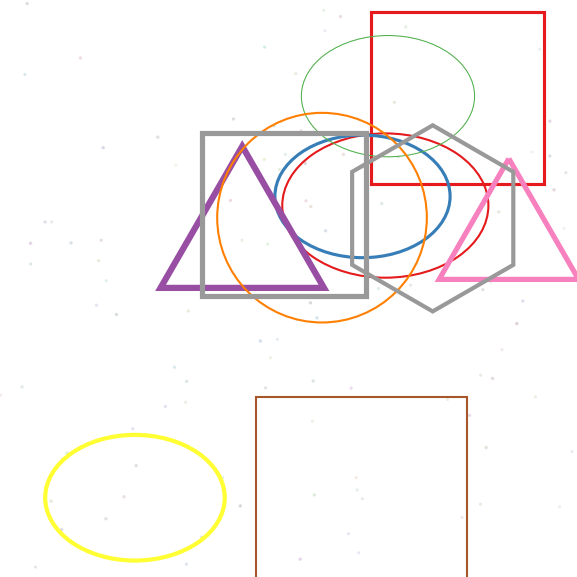[{"shape": "square", "thickness": 1.5, "radius": 0.75, "center": [0.792, 0.829]}, {"shape": "oval", "thickness": 1, "radius": 0.89, "center": [0.667, 0.643]}, {"shape": "oval", "thickness": 1.5, "radius": 0.76, "center": [0.628, 0.659]}, {"shape": "oval", "thickness": 0.5, "radius": 0.75, "center": [0.672, 0.833]}, {"shape": "triangle", "thickness": 3, "radius": 0.82, "center": [0.419, 0.582]}, {"shape": "circle", "thickness": 1, "radius": 0.91, "center": [0.558, 0.622]}, {"shape": "oval", "thickness": 2, "radius": 0.78, "center": [0.234, 0.137]}, {"shape": "square", "thickness": 1, "radius": 0.91, "center": [0.626, 0.129]}, {"shape": "triangle", "thickness": 2.5, "radius": 0.7, "center": [0.881, 0.585]}, {"shape": "square", "thickness": 2.5, "radius": 0.71, "center": [0.492, 0.628]}, {"shape": "hexagon", "thickness": 2, "radius": 0.81, "center": [0.749, 0.621]}]